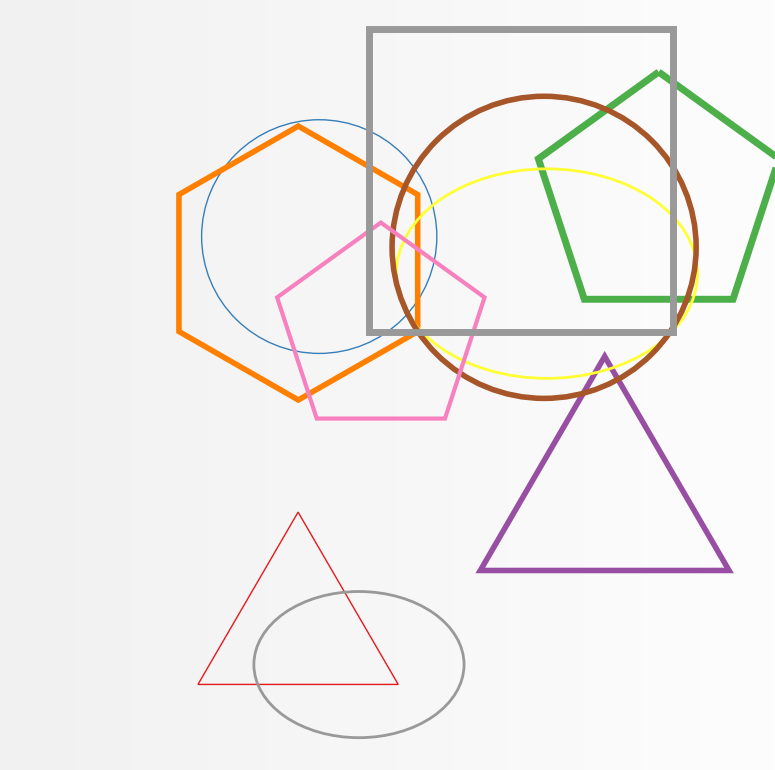[{"shape": "triangle", "thickness": 0.5, "radius": 0.75, "center": [0.385, 0.186]}, {"shape": "circle", "thickness": 0.5, "radius": 0.76, "center": [0.412, 0.693]}, {"shape": "pentagon", "thickness": 2.5, "radius": 0.82, "center": [0.85, 0.743]}, {"shape": "triangle", "thickness": 2, "radius": 0.93, "center": [0.78, 0.352]}, {"shape": "hexagon", "thickness": 2, "radius": 0.89, "center": [0.385, 0.658]}, {"shape": "oval", "thickness": 1, "radius": 0.97, "center": [0.706, 0.645]}, {"shape": "circle", "thickness": 2, "radius": 0.98, "center": [0.702, 0.679]}, {"shape": "pentagon", "thickness": 1.5, "radius": 0.7, "center": [0.491, 0.57]}, {"shape": "square", "thickness": 2.5, "radius": 0.98, "center": [0.672, 0.766]}, {"shape": "oval", "thickness": 1, "radius": 0.68, "center": [0.463, 0.137]}]